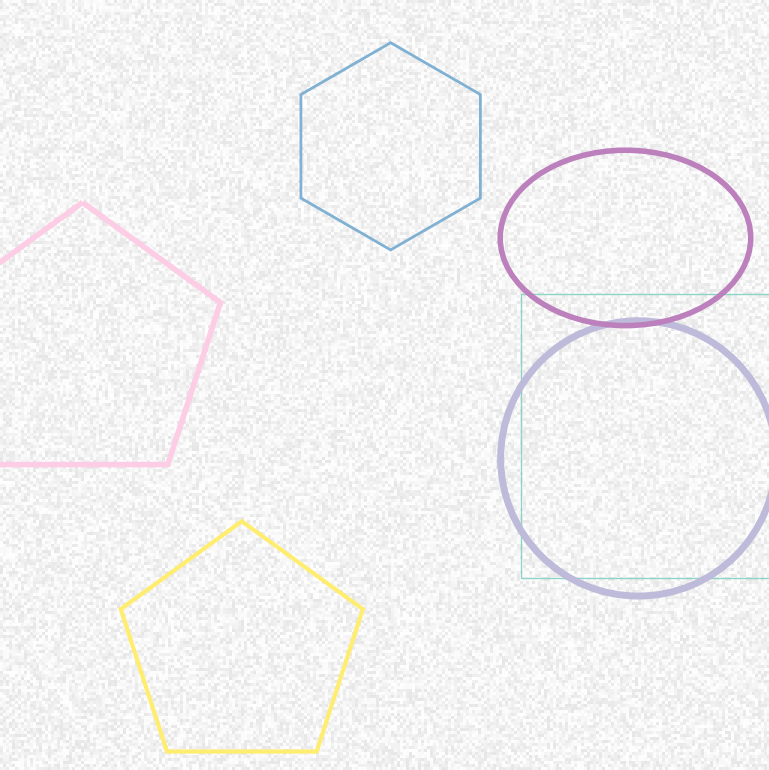[{"shape": "square", "thickness": 0.5, "radius": 0.92, "center": [0.861, 0.434]}, {"shape": "circle", "thickness": 2.5, "radius": 0.89, "center": [0.829, 0.405]}, {"shape": "hexagon", "thickness": 1, "radius": 0.67, "center": [0.507, 0.81]}, {"shape": "pentagon", "thickness": 2, "radius": 0.94, "center": [0.107, 0.549]}, {"shape": "oval", "thickness": 2, "radius": 0.81, "center": [0.812, 0.691]}, {"shape": "pentagon", "thickness": 1.5, "radius": 0.83, "center": [0.314, 0.158]}]